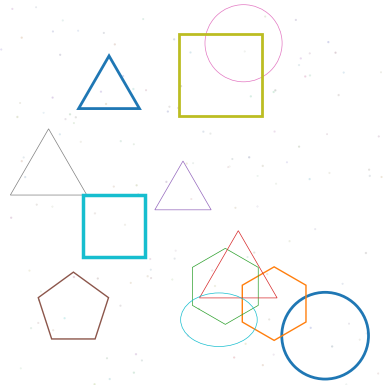[{"shape": "circle", "thickness": 2, "radius": 0.56, "center": [0.844, 0.128]}, {"shape": "triangle", "thickness": 2, "radius": 0.46, "center": [0.283, 0.764]}, {"shape": "hexagon", "thickness": 1, "radius": 0.48, "center": [0.712, 0.211]}, {"shape": "hexagon", "thickness": 0.5, "radius": 0.49, "center": [0.585, 0.256]}, {"shape": "triangle", "thickness": 0.5, "radius": 0.58, "center": [0.619, 0.284]}, {"shape": "triangle", "thickness": 0.5, "radius": 0.42, "center": [0.475, 0.497]}, {"shape": "pentagon", "thickness": 1, "radius": 0.48, "center": [0.191, 0.197]}, {"shape": "circle", "thickness": 0.5, "radius": 0.5, "center": [0.633, 0.888]}, {"shape": "triangle", "thickness": 0.5, "radius": 0.57, "center": [0.126, 0.551]}, {"shape": "square", "thickness": 2, "radius": 0.53, "center": [0.572, 0.805]}, {"shape": "square", "thickness": 2.5, "radius": 0.4, "center": [0.296, 0.412]}, {"shape": "oval", "thickness": 0.5, "radius": 0.5, "center": [0.569, 0.17]}]